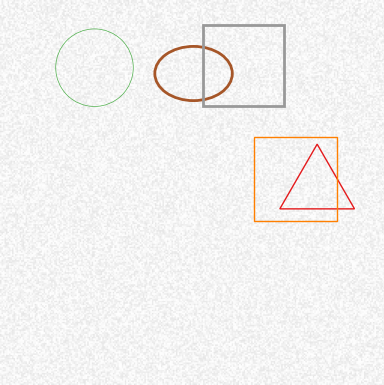[{"shape": "triangle", "thickness": 1, "radius": 0.56, "center": [0.824, 0.514]}, {"shape": "circle", "thickness": 0.5, "radius": 0.5, "center": [0.245, 0.824]}, {"shape": "square", "thickness": 1, "radius": 0.54, "center": [0.768, 0.535]}, {"shape": "oval", "thickness": 2, "radius": 0.5, "center": [0.503, 0.809]}, {"shape": "square", "thickness": 2, "radius": 0.53, "center": [0.633, 0.83]}]